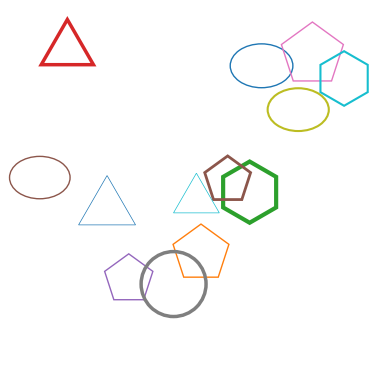[{"shape": "triangle", "thickness": 0.5, "radius": 0.43, "center": [0.278, 0.459]}, {"shape": "oval", "thickness": 1, "radius": 0.41, "center": [0.679, 0.829]}, {"shape": "pentagon", "thickness": 1, "radius": 0.38, "center": [0.522, 0.342]}, {"shape": "hexagon", "thickness": 3, "radius": 0.4, "center": [0.648, 0.501]}, {"shape": "triangle", "thickness": 2.5, "radius": 0.39, "center": [0.175, 0.871]}, {"shape": "pentagon", "thickness": 1, "radius": 0.33, "center": [0.334, 0.275]}, {"shape": "pentagon", "thickness": 2, "radius": 0.31, "center": [0.591, 0.532]}, {"shape": "oval", "thickness": 1, "radius": 0.39, "center": [0.103, 0.539]}, {"shape": "pentagon", "thickness": 1, "radius": 0.42, "center": [0.811, 0.858]}, {"shape": "circle", "thickness": 2.5, "radius": 0.42, "center": [0.451, 0.262]}, {"shape": "oval", "thickness": 1.5, "radius": 0.4, "center": [0.775, 0.715]}, {"shape": "hexagon", "thickness": 1.5, "radius": 0.35, "center": [0.894, 0.796]}, {"shape": "triangle", "thickness": 0.5, "radius": 0.34, "center": [0.51, 0.481]}]